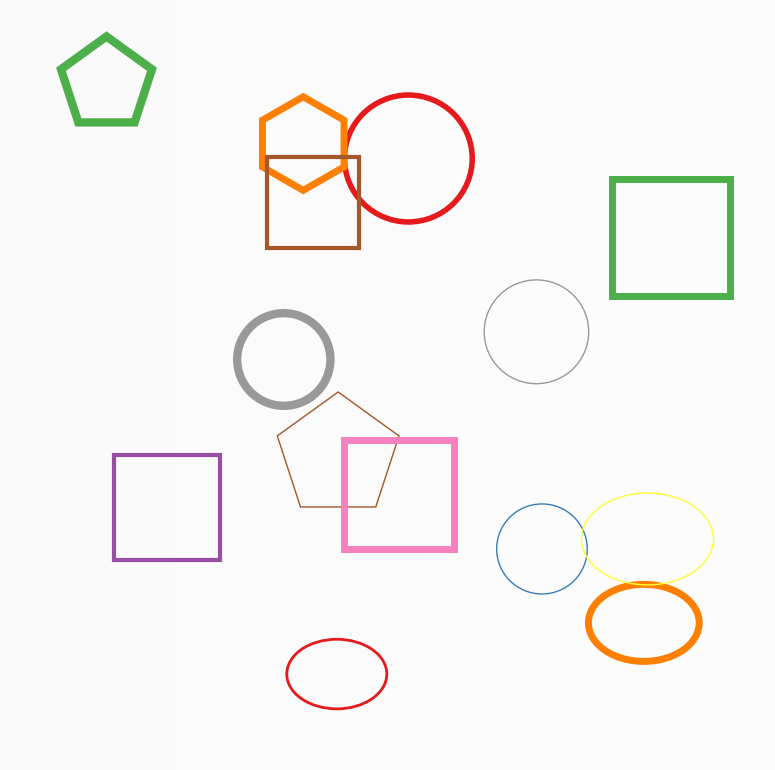[{"shape": "circle", "thickness": 2, "radius": 0.41, "center": [0.527, 0.794]}, {"shape": "oval", "thickness": 1, "radius": 0.32, "center": [0.435, 0.125]}, {"shape": "circle", "thickness": 0.5, "radius": 0.29, "center": [0.699, 0.287]}, {"shape": "square", "thickness": 2.5, "radius": 0.38, "center": [0.865, 0.692]}, {"shape": "pentagon", "thickness": 3, "radius": 0.31, "center": [0.137, 0.891]}, {"shape": "square", "thickness": 1.5, "radius": 0.34, "center": [0.216, 0.34]}, {"shape": "oval", "thickness": 2.5, "radius": 0.36, "center": [0.831, 0.191]}, {"shape": "hexagon", "thickness": 2.5, "radius": 0.3, "center": [0.391, 0.814]}, {"shape": "oval", "thickness": 0.5, "radius": 0.43, "center": [0.835, 0.3]}, {"shape": "pentagon", "thickness": 0.5, "radius": 0.41, "center": [0.436, 0.408]}, {"shape": "square", "thickness": 1.5, "radius": 0.3, "center": [0.403, 0.737]}, {"shape": "square", "thickness": 2.5, "radius": 0.35, "center": [0.515, 0.358]}, {"shape": "circle", "thickness": 0.5, "radius": 0.34, "center": [0.692, 0.569]}, {"shape": "circle", "thickness": 3, "radius": 0.3, "center": [0.366, 0.533]}]